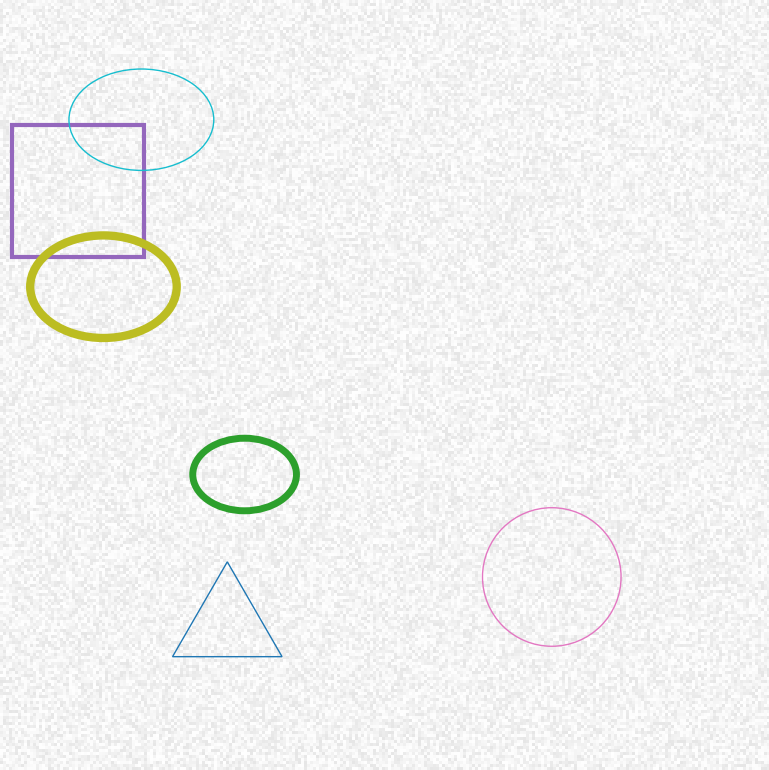[{"shape": "triangle", "thickness": 0.5, "radius": 0.41, "center": [0.295, 0.188]}, {"shape": "oval", "thickness": 2.5, "radius": 0.34, "center": [0.318, 0.384]}, {"shape": "square", "thickness": 1.5, "radius": 0.43, "center": [0.101, 0.752]}, {"shape": "circle", "thickness": 0.5, "radius": 0.45, "center": [0.717, 0.251]}, {"shape": "oval", "thickness": 3, "radius": 0.48, "center": [0.134, 0.628]}, {"shape": "oval", "thickness": 0.5, "radius": 0.47, "center": [0.184, 0.845]}]